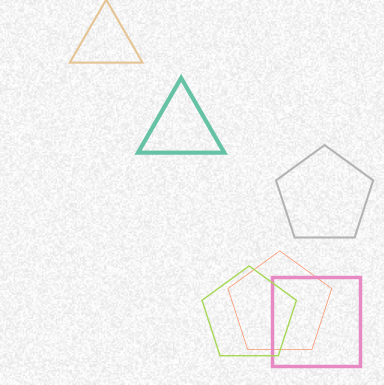[{"shape": "triangle", "thickness": 3, "radius": 0.65, "center": [0.471, 0.668]}, {"shape": "pentagon", "thickness": 0.5, "radius": 0.71, "center": [0.727, 0.207]}, {"shape": "square", "thickness": 2.5, "radius": 0.58, "center": [0.821, 0.164]}, {"shape": "pentagon", "thickness": 1, "radius": 0.64, "center": [0.647, 0.18]}, {"shape": "triangle", "thickness": 1.5, "radius": 0.55, "center": [0.276, 0.892]}, {"shape": "pentagon", "thickness": 1.5, "radius": 0.66, "center": [0.843, 0.491]}]